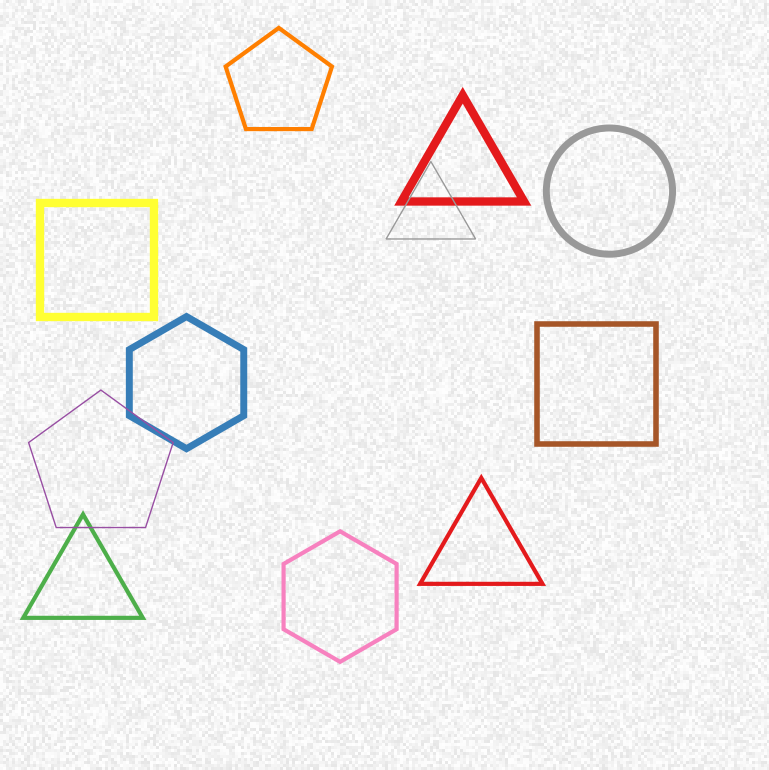[{"shape": "triangle", "thickness": 1.5, "radius": 0.46, "center": [0.625, 0.288]}, {"shape": "triangle", "thickness": 3, "radius": 0.46, "center": [0.601, 0.784]}, {"shape": "hexagon", "thickness": 2.5, "radius": 0.43, "center": [0.242, 0.503]}, {"shape": "triangle", "thickness": 1.5, "radius": 0.45, "center": [0.108, 0.242]}, {"shape": "pentagon", "thickness": 0.5, "radius": 0.49, "center": [0.131, 0.395]}, {"shape": "pentagon", "thickness": 1.5, "radius": 0.36, "center": [0.362, 0.891]}, {"shape": "square", "thickness": 3, "radius": 0.37, "center": [0.126, 0.662]}, {"shape": "square", "thickness": 2, "radius": 0.39, "center": [0.775, 0.501]}, {"shape": "hexagon", "thickness": 1.5, "radius": 0.42, "center": [0.442, 0.225]}, {"shape": "triangle", "thickness": 0.5, "radius": 0.34, "center": [0.56, 0.723]}, {"shape": "circle", "thickness": 2.5, "radius": 0.41, "center": [0.791, 0.752]}]